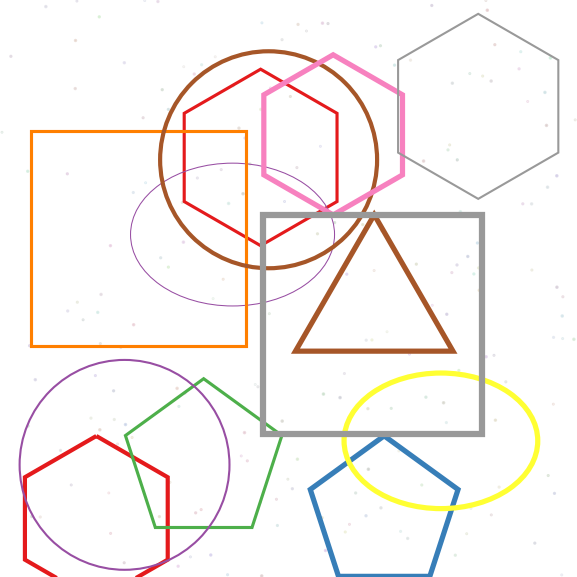[{"shape": "hexagon", "thickness": 1.5, "radius": 0.76, "center": [0.451, 0.727]}, {"shape": "hexagon", "thickness": 2, "radius": 0.71, "center": [0.167, 0.101]}, {"shape": "pentagon", "thickness": 2.5, "radius": 0.67, "center": [0.665, 0.11]}, {"shape": "pentagon", "thickness": 1.5, "radius": 0.71, "center": [0.353, 0.201]}, {"shape": "oval", "thickness": 0.5, "radius": 0.88, "center": [0.403, 0.593]}, {"shape": "circle", "thickness": 1, "radius": 0.91, "center": [0.216, 0.194]}, {"shape": "square", "thickness": 1.5, "radius": 0.93, "center": [0.239, 0.585]}, {"shape": "oval", "thickness": 2.5, "radius": 0.84, "center": [0.763, 0.236]}, {"shape": "circle", "thickness": 2, "radius": 0.94, "center": [0.465, 0.722]}, {"shape": "triangle", "thickness": 2.5, "radius": 0.79, "center": [0.648, 0.47]}, {"shape": "hexagon", "thickness": 2.5, "radius": 0.69, "center": [0.577, 0.766]}, {"shape": "square", "thickness": 3, "radius": 0.95, "center": [0.645, 0.437]}, {"shape": "hexagon", "thickness": 1, "radius": 0.8, "center": [0.828, 0.815]}]